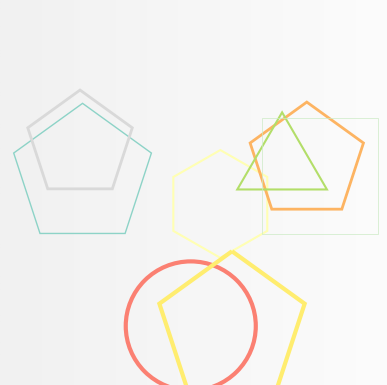[{"shape": "pentagon", "thickness": 1, "radius": 0.93, "center": [0.213, 0.545]}, {"shape": "hexagon", "thickness": 1.5, "radius": 0.7, "center": [0.569, 0.47]}, {"shape": "circle", "thickness": 3, "radius": 0.84, "center": [0.492, 0.153]}, {"shape": "pentagon", "thickness": 2, "radius": 0.77, "center": [0.792, 0.581]}, {"shape": "triangle", "thickness": 1.5, "radius": 0.67, "center": [0.728, 0.575]}, {"shape": "pentagon", "thickness": 2, "radius": 0.71, "center": [0.207, 0.624]}, {"shape": "square", "thickness": 0.5, "radius": 0.75, "center": [0.825, 0.544]}, {"shape": "pentagon", "thickness": 3, "radius": 0.99, "center": [0.599, 0.15]}]